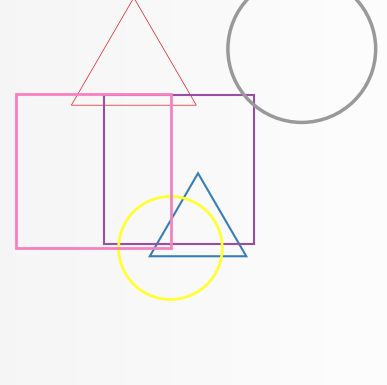[{"shape": "triangle", "thickness": 0.5, "radius": 0.93, "center": [0.345, 0.82]}, {"shape": "triangle", "thickness": 1.5, "radius": 0.72, "center": [0.511, 0.406]}, {"shape": "square", "thickness": 1.5, "radius": 0.97, "center": [0.462, 0.56]}, {"shape": "circle", "thickness": 2, "radius": 0.67, "center": [0.44, 0.356]}, {"shape": "square", "thickness": 2, "radius": 1.0, "center": [0.241, 0.555]}, {"shape": "circle", "thickness": 2.5, "radius": 0.95, "center": [0.779, 0.873]}]